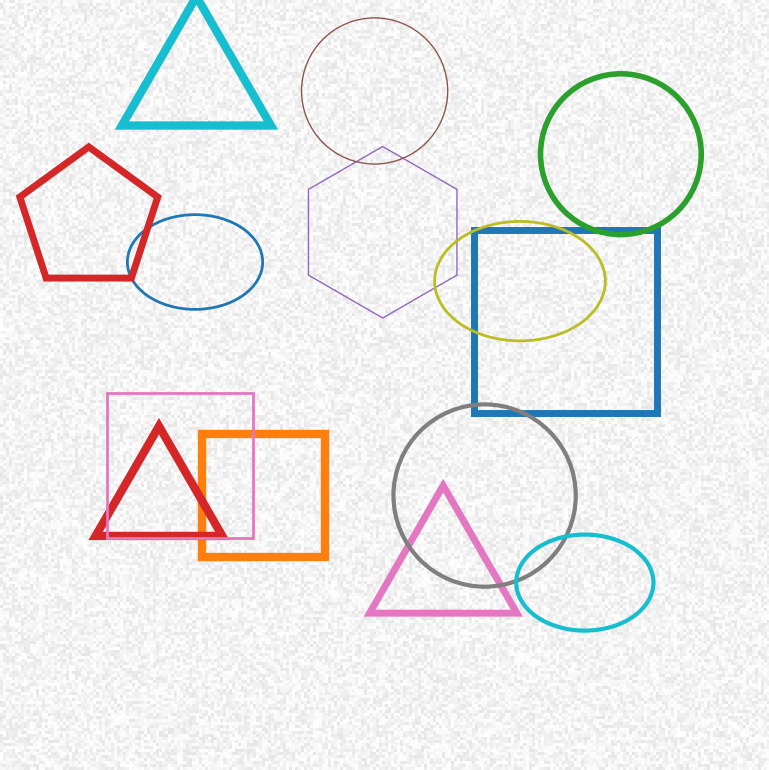[{"shape": "oval", "thickness": 1, "radius": 0.44, "center": [0.253, 0.66]}, {"shape": "square", "thickness": 2.5, "radius": 0.59, "center": [0.735, 0.583]}, {"shape": "square", "thickness": 3, "radius": 0.4, "center": [0.342, 0.356]}, {"shape": "circle", "thickness": 2, "radius": 0.52, "center": [0.806, 0.8]}, {"shape": "triangle", "thickness": 3, "radius": 0.48, "center": [0.206, 0.351]}, {"shape": "pentagon", "thickness": 2.5, "radius": 0.47, "center": [0.115, 0.715]}, {"shape": "hexagon", "thickness": 0.5, "radius": 0.56, "center": [0.497, 0.698]}, {"shape": "circle", "thickness": 0.5, "radius": 0.47, "center": [0.487, 0.882]}, {"shape": "square", "thickness": 1, "radius": 0.47, "center": [0.234, 0.396]}, {"shape": "triangle", "thickness": 2.5, "radius": 0.55, "center": [0.576, 0.259]}, {"shape": "circle", "thickness": 1.5, "radius": 0.59, "center": [0.629, 0.356]}, {"shape": "oval", "thickness": 1, "radius": 0.55, "center": [0.675, 0.635]}, {"shape": "triangle", "thickness": 3, "radius": 0.56, "center": [0.255, 0.893]}, {"shape": "oval", "thickness": 1.5, "radius": 0.45, "center": [0.76, 0.243]}]